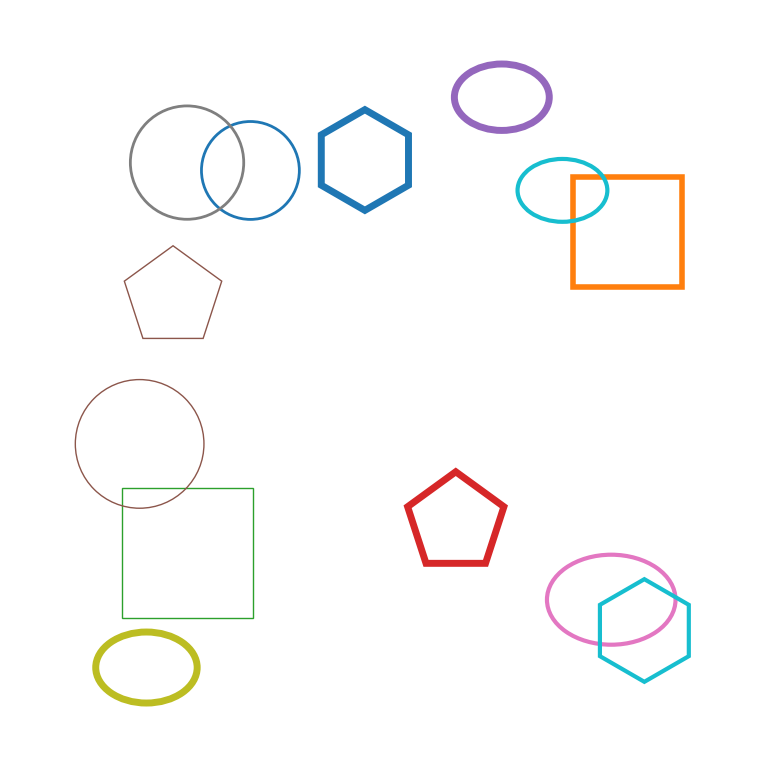[{"shape": "hexagon", "thickness": 2.5, "radius": 0.33, "center": [0.474, 0.792]}, {"shape": "circle", "thickness": 1, "radius": 0.32, "center": [0.325, 0.779]}, {"shape": "square", "thickness": 2, "radius": 0.36, "center": [0.815, 0.699]}, {"shape": "square", "thickness": 0.5, "radius": 0.42, "center": [0.244, 0.282]}, {"shape": "pentagon", "thickness": 2.5, "radius": 0.33, "center": [0.592, 0.322]}, {"shape": "oval", "thickness": 2.5, "radius": 0.31, "center": [0.652, 0.874]}, {"shape": "pentagon", "thickness": 0.5, "radius": 0.33, "center": [0.225, 0.614]}, {"shape": "circle", "thickness": 0.5, "radius": 0.42, "center": [0.181, 0.424]}, {"shape": "oval", "thickness": 1.5, "radius": 0.42, "center": [0.794, 0.221]}, {"shape": "circle", "thickness": 1, "radius": 0.37, "center": [0.243, 0.789]}, {"shape": "oval", "thickness": 2.5, "radius": 0.33, "center": [0.19, 0.133]}, {"shape": "hexagon", "thickness": 1.5, "radius": 0.33, "center": [0.837, 0.181]}, {"shape": "oval", "thickness": 1.5, "radius": 0.29, "center": [0.73, 0.753]}]